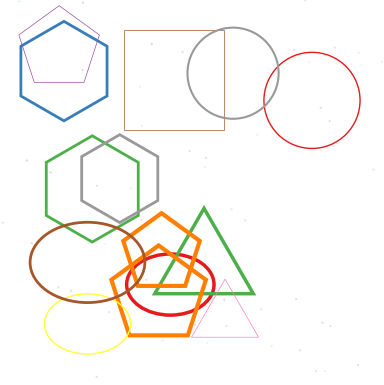[{"shape": "circle", "thickness": 1, "radius": 0.62, "center": [0.81, 0.739]}, {"shape": "oval", "thickness": 2.5, "radius": 0.57, "center": [0.442, 0.261]}, {"shape": "hexagon", "thickness": 2, "radius": 0.65, "center": [0.166, 0.815]}, {"shape": "triangle", "thickness": 2.5, "radius": 0.74, "center": [0.53, 0.311]}, {"shape": "hexagon", "thickness": 2, "radius": 0.69, "center": [0.24, 0.509]}, {"shape": "pentagon", "thickness": 0.5, "radius": 0.55, "center": [0.154, 0.875]}, {"shape": "pentagon", "thickness": 3, "radius": 0.52, "center": [0.42, 0.342]}, {"shape": "pentagon", "thickness": 3, "radius": 0.65, "center": [0.412, 0.233]}, {"shape": "oval", "thickness": 1, "radius": 0.56, "center": [0.227, 0.159]}, {"shape": "square", "thickness": 0.5, "radius": 0.65, "center": [0.452, 0.792]}, {"shape": "oval", "thickness": 2, "radius": 0.75, "center": [0.227, 0.318]}, {"shape": "triangle", "thickness": 0.5, "radius": 0.5, "center": [0.585, 0.174]}, {"shape": "hexagon", "thickness": 2, "radius": 0.57, "center": [0.311, 0.536]}, {"shape": "circle", "thickness": 1.5, "radius": 0.59, "center": [0.605, 0.81]}]